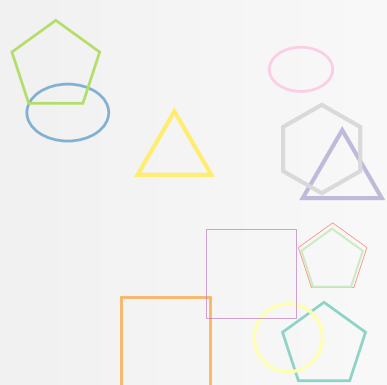[{"shape": "pentagon", "thickness": 2, "radius": 0.56, "center": [0.836, 0.102]}, {"shape": "circle", "thickness": 2.5, "radius": 0.44, "center": [0.744, 0.123]}, {"shape": "triangle", "thickness": 3, "radius": 0.59, "center": [0.883, 0.544]}, {"shape": "pentagon", "thickness": 0.5, "radius": 0.46, "center": [0.858, 0.328]}, {"shape": "oval", "thickness": 2, "radius": 0.53, "center": [0.175, 0.708]}, {"shape": "square", "thickness": 2, "radius": 0.58, "center": [0.427, 0.114]}, {"shape": "pentagon", "thickness": 2, "radius": 0.6, "center": [0.144, 0.828]}, {"shape": "oval", "thickness": 2, "radius": 0.41, "center": [0.777, 0.82]}, {"shape": "hexagon", "thickness": 3, "radius": 0.57, "center": [0.83, 0.613]}, {"shape": "square", "thickness": 0.5, "radius": 0.58, "center": [0.647, 0.291]}, {"shape": "pentagon", "thickness": 1.5, "radius": 0.42, "center": [0.857, 0.323]}, {"shape": "triangle", "thickness": 3, "radius": 0.55, "center": [0.45, 0.601]}]